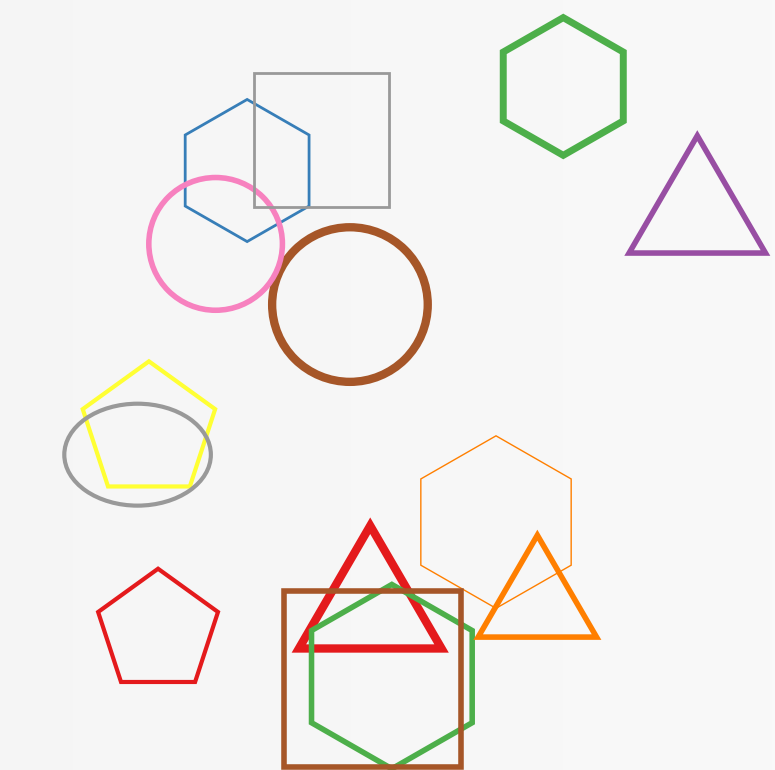[{"shape": "triangle", "thickness": 3, "radius": 0.53, "center": [0.478, 0.211]}, {"shape": "pentagon", "thickness": 1.5, "radius": 0.41, "center": [0.204, 0.18]}, {"shape": "hexagon", "thickness": 1, "radius": 0.46, "center": [0.319, 0.779]}, {"shape": "hexagon", "thickness": 2.5, "radius": 0.45, "center": [0.727, 0.888]}, {"shape": "hexagon", "thickness": 2, "radius": 0.6, "center": [0.506, 0.121]}, {"shape": "triangle", "thickness": 2, "radius": 0.51, "center": [0.9, 0.722]}, {"shape": "triangle", "thickness": 2, "radius": 0.44, "center": [0.693, 0.217]}, {"shape": "hexagon", "thickness": 0.5, "radius": 0.56, "center": [0.64, 0.322]}, {"shape": "pentagon", "thickness": 1.5, "radius": 0.45, "center": [0.192, 0.441]}, {"shape": "circle", "thickness": 3, "radius": 0.5, "center": [0.452, 0.604]}, {"shape": "square", "thickness": 2, "radius": 0.57, "center": [0.48, 0.118]}, {"shape": "circle", "thickness": 2, "radius": 0.43, "center": [0.278, 0.683]}, {"shape": "oval", "thickness": 1.5, "radius": 0.47, "center": [0.178, 0.41]}, {"shape": "square", "thickness": 1, "radius": 0.44, "center": [0.415, 0.818]}]